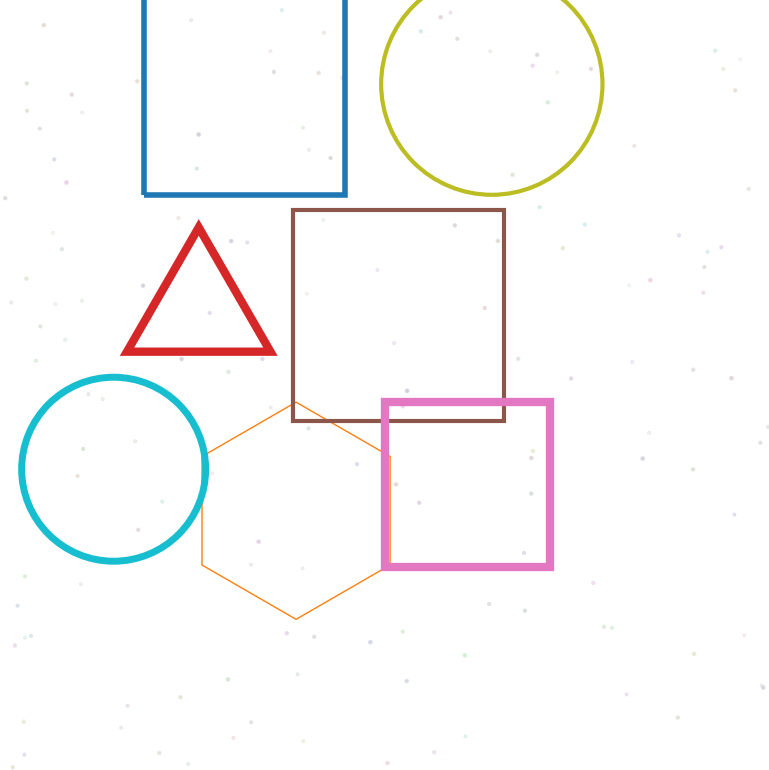[{"shape": "square", "thickness": 2, "radius": 0.65, "center": [0.317, 0.877]}, {"shape": "hexagon", "thickness": 0.5, "radius": 0.71, "center": [0.384, 0.337]}, {"shape": "triangle", "thickness": 3, "radius": 0.54, "center": [0.258, 0.597]}, {"shape": "square", "thickness": 1.5, "radius": 0.68, "center": [0.518, 0.59]}, {"shape": "square", "thickness": 3, "radius": 0.53, "center": [0.607, 0.37]}, {"shape": "circle", "thickness": 1.5, "radius": 0.72, "center": [0.639, 0.891]}, {"shape": "circle", "thickness": 2.5, "radius": 0.6, "center": [0.148, 0.391]}]